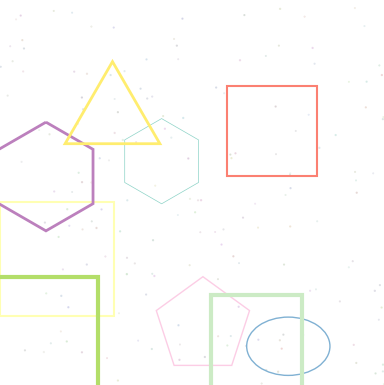[{"shape": "hexagon", "thickness": 0.5, "radius": 0.55, "center": [0.42, 0.581]}, {"shape": "square", "thickness": 1.5, "radius": 0.74, "center": [0.148, 0.327]}, {"shape": "square", "thickness": 1.5, "radius": 0.58, "center": [0.706, 0.659]}, {"shape": "oval", "thickness": 1, "radius": 0.54, "center": [0.749, 0.101]}, {"shape": "square", "thickness": 3, "radius": 0.73, "center": [0.109, 0.135]}, {"shape": "pentagon", "thickness": 1, "radius": 0.64, "center": [0.527, 0.154]}, {"shape": "hexagon", "thickness": 2, "radius": 0.71, "center": [0.119, 0.542]}, {"shape": "square", "thickness": 3, "radius": 0.59, "center": [0.667, 0.114]}, {"shape": "triangle", "thickness": 2, "radius": 0.71, "center": [0.292, 0.698]}]